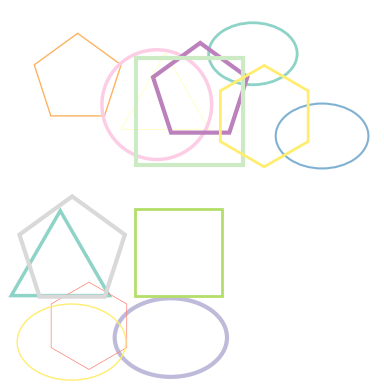[{"shape": "oval", "thickness": 2, "radius": 0.57, "center": [0.657, 0.86]}, {"shape": "triangle", "thickness": 2.5, "radius": 0.73, "center": [0.156, 0.306]}, {"shape": "triangle", "thickness": 0.5, "radius": 0.66, "center": [0.429, 0.73]}, {"shape": "oval", "thickness": 3, "radius": 0.73, "center": [0.444, 0.123]}, {"shape": "hexagon", "thickness": 0.5, "radius": 0.57, "center": [0.231, 0.154]}, {"shape": "oval", "thickness": 1.5, "radius": 0.6, "center": [0.836, 0.647]}, {"shape": "pentagon", "thickness": 1, "radius": 0.59, "center": [0.202, 0.795]}, {"shape": "square", "thickness": 2, "radius": 0.56, "center": [0.463, 0.345]}, {"shape": "circle", "thickness": 2.5, "radius": 0.71, "center": [0.407, 0.728]}, {"shape": "pentagon", "thickness": 3, "radius": 0.72, "center": [0.187, 0.346]}, {"shape": "pentagon", "thickness": 3, "radius": 0.64, "center": [0.52, 0.76]}, {"shape": "square", "thickness": 3, "radius": 0.7, "center": [0.493, 0.711]}, {"shape": "hexagon", "thickness": 2, "radius": 0.66, "center": [0.686, 0.698]}, {"shape": "oval", "thickness": 1, "radius": 0.71, "center": [0.186, 0.111]}]